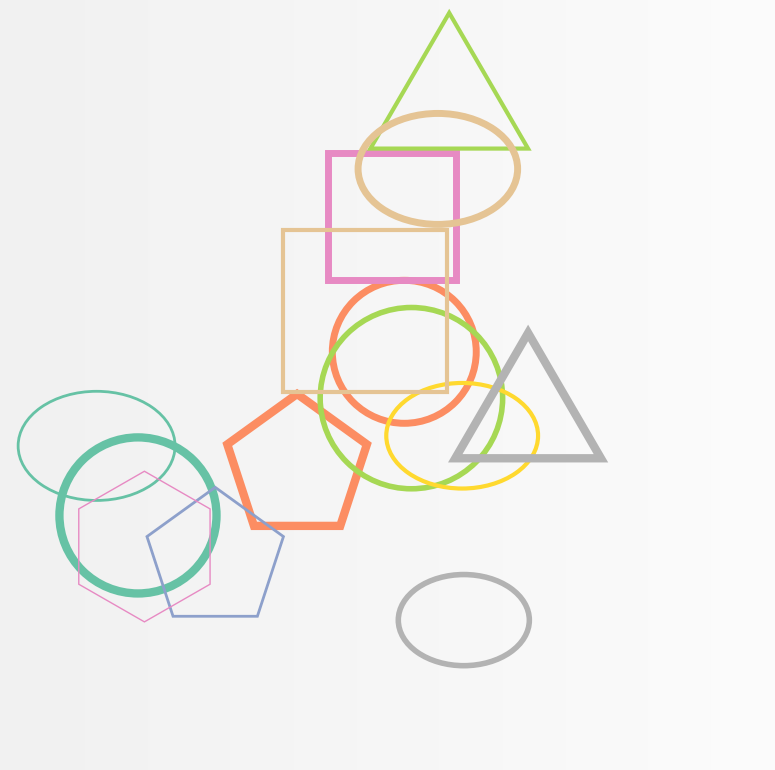[{"shape": "circle", "thickness": 3, "radius": 0.51, "center": [0.178, 0.331]}, {"shape": "oval", "thickness": 1, "radius": 0.51, "center": [0.125, 0.421]}, {"shape": "pentagon", "thickness": 3, "radius": 0.47, "center": [0.383, 0.394]}, {"shape": "circle", "thickness": 2.5, "radius": 0.46, "center": [0.522, 0.543]}, {"shape": "pentagon", "thickness": 1, "radius": 0.46, "center": [0.278, 0.275]}, {"shape": "square", "thickness": 2.5, "radius": 0.41, "center": [0.506, 0.719]}, {"shape": "hexagon", "thickness": 0.5, "radius": 0.49, "center": [0.186, 0.29]}, {"shape": "triangle", "thickness": 1.5, "radius": 0.59, "center": [0.58, 0.866]}, {"shape": "circle", "thickness": 2, "radius": 0.59, "center": [0.531, 0.483]}, {"shape": "oval", "thickness": 1.5, "radius": 0.49, "center": [0.596, 0.434]}, {"shape": "oval", "thickness": 2.5, "radius": 0.51, "center": [0.565, 0.781]}, {"shape": "square", "thickness": 1.5, "radius": 0.53, "center": [0.471, 0.596]}, {"shape": "oval", "thickness": 2, "radius": 0.42, "center": [0.598, 0.195]}, {"shape": "triangle", "thickness": 3, "radius": 0.54, "center": [0.681, 0.459]}]